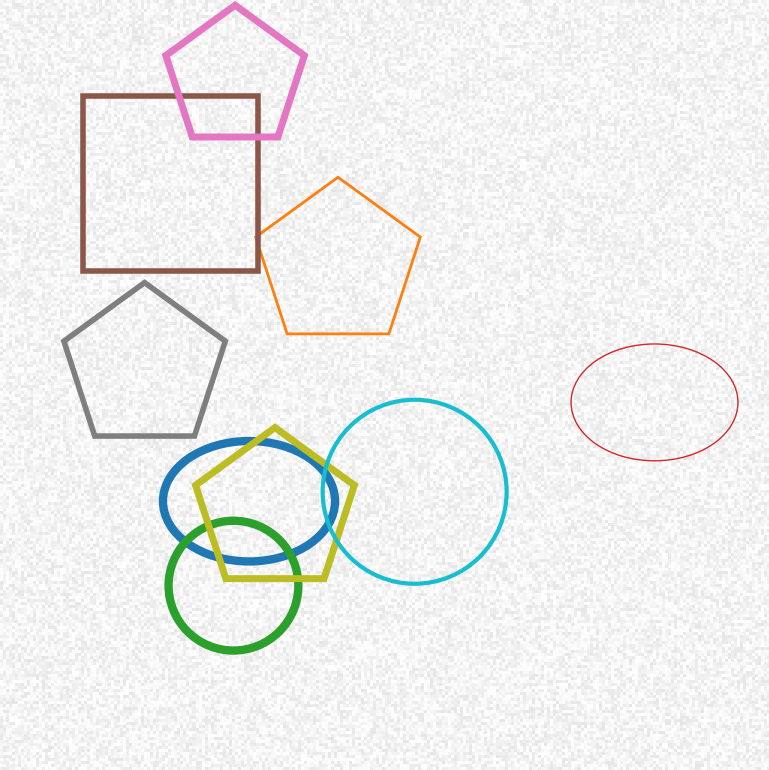[{"shape": "oval", "thickness": 3, "radius": 0.56, "center": [0.323, 0.349]}, {"shape": "pentagon", "thickness": 1, "radius": 0.56, "center": [0.439, 0.657]}, {"shape": "circle", "thickness": 3, "radius": 0.42, "center": [0.303, 0.239]}, {"shape": "oval", "thickness": 0.5, "radius": 0.54, "center": [0.85, 0.477]}, {"shape": "square", "thickness": 2, "radius": 0.57, "center": [0.222, 0.762]}, {"shape": "pentagon", "thickness": 2.5, "radius": 0.47, "center": [0.305, 0.899]}, {"shape": "pentagon", "thickness": 2, "radius": 0.55, "center": [0.188, 0.523]}, {"shape": "pentagon", "thickness": 2.5, "radius": 0.54, "center": [0.357, 0.336]}, {"shape": "circle", "thickness": 1.5, "radius": 0.6, "center": [0.539, 0.361]}]